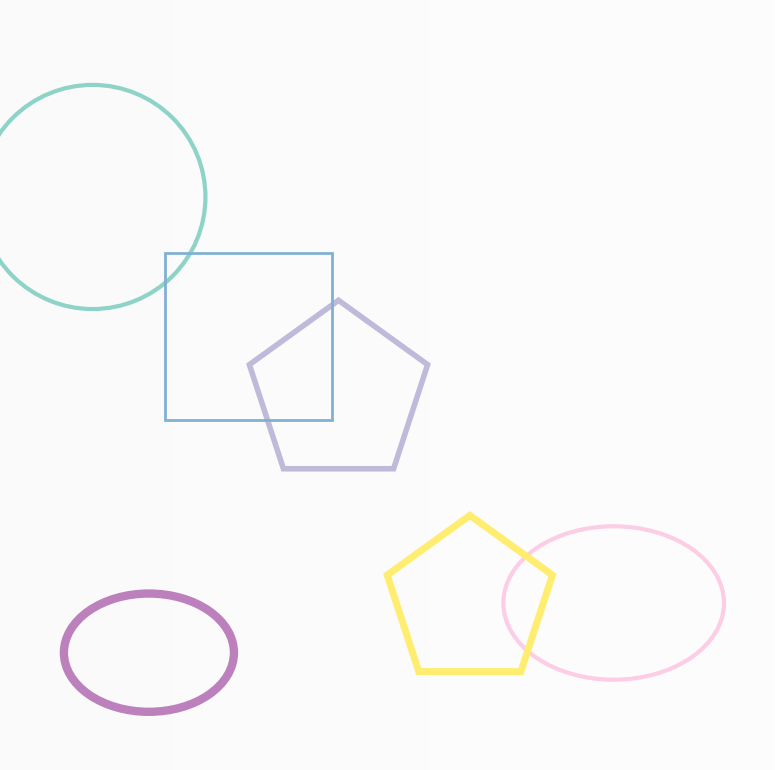[{"shape": "circle", "thickness": 1.5, "radius": 0.73, "center": [0.12, 0.744]}, {"shape": "pentagon", "thickness": 2, "radius": 0.6, "center": [0.437, 0.489]}, {"shape": "square", "thickness": 1, "radius": 0.54, "center": [0.32, 0.563]}, {"shape": "oval", "thickness": 1.5, "radius": 0.71, "center": [0.792, 0.217]}, {"shape": "oval", "thickness": 3, "radius": 0.55, "center": [0.192, 0.152]}, {"shape": "pentagon", "thickness": 2.5, "radius": 0.56, "center": [0.606, 0.219]}]